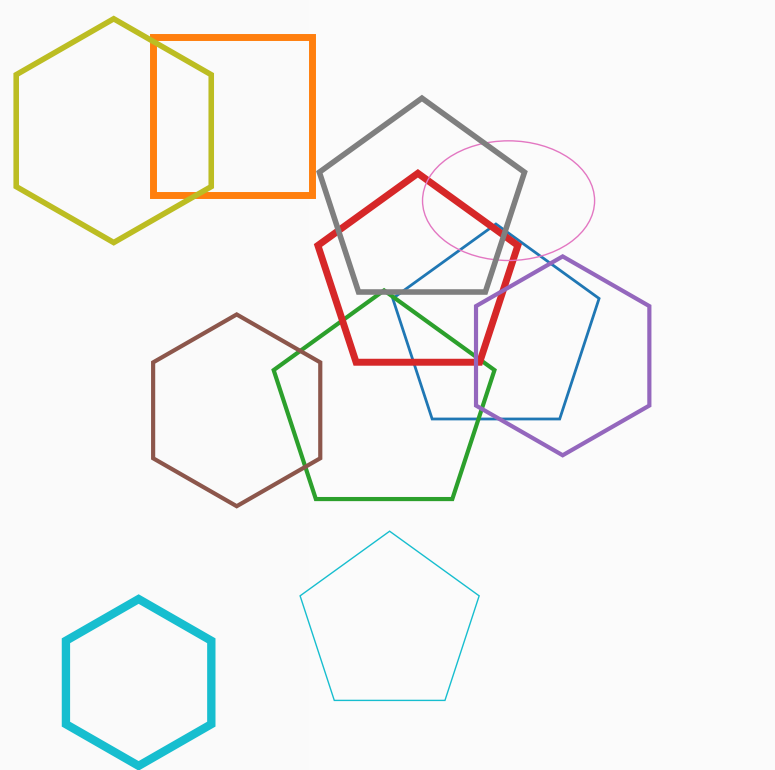[{"shape": "pentagon", "thickness": 1, "radius": 0.7, "center": [0.64, 0.569]}, {"shape": "square", "thickness": 2.5, "radius": 0.51, "center": [0.3, 0.849]}, {"shape": "pentagon", "thickness": 1.5, "radius": 0.75, "center": [0.496, 0.473]}, {"shape": "pentagon", "thickness": 2.5, "radius": 0.68, "center": [0.539, 0.639]}, {"shape": "hexagon", "thickness": 1.5, "radius": 0.65, "center": [0.726, 0.538]}, {"shape": "hexagon", "thickness": 1.5, "radius": 0.62, "center": [0.305, 0.467]}, {"shape": "oval", "thickness": 0.5, "radius": 0.56, "center": [0.656, 0.739]}, {"shape": "pentagon", "thickness": 2, "radius": 0.7, "center": [0.544, 0.733]}, {"shape": "hexagon", "thickness": 2, "radius": 0.73, "center": [0.147, 0.83]}, {"shape": "hexagon", "thickness": 3, "radius": 0.54, "center": [0.179, 0.114]}, {"shape": "pentagon", "thickness": 0.5, "radius": 0.61, "center": [0.503, 0.189]}]